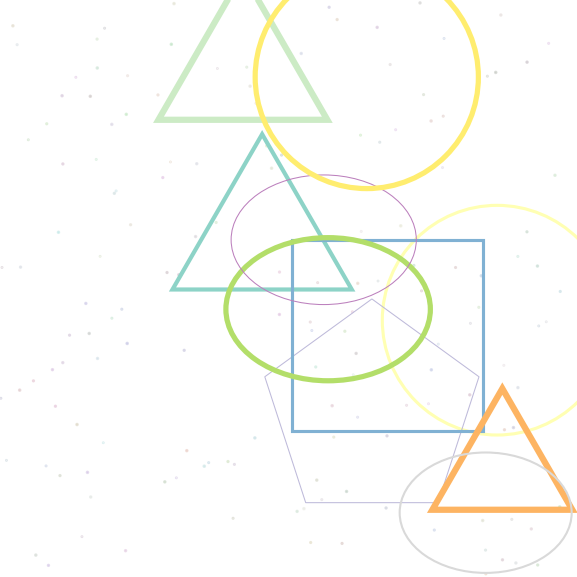[{"shape": "triangle", "thickness": 2, "radius": 0.9, "center": [0.454, 0.587]}, {"shape": "circle", "thickness": 1.5, "radius": 0.99, "center": [0.861, 0.445]}, {"shape": "pentagon", "thickness": 0.5, "radius": 0.97, "center": [0.644, 0.286]}, {"shape": "square", "thickness": 1.5, "radius": 0.83, "center": [0.672, 0.418]}, {"shape": "triangle", "thickness": 3, "radius": 0.7, "center": [0.87, 0.186]}, {"shape": "oval", "thickness": 2.5, "radius": 0.89, "center": [0.568, 0.464]}, {"shape": "oval", "thickness": 1, "radius": 0.74, "center": [0.841, 0.111]}, {"shape": "oval", "thickness": 0.5, "radius": 0.8, "center": [0.561, 0.584]}, {"shape": "triangle", "thickness": 3, "radius": 0.84, "center": [0.421, 0.876]}, {"shape": "circle", "thickness": 2.5, "radius": 0.97, "center": [0.635, 0.866]}]